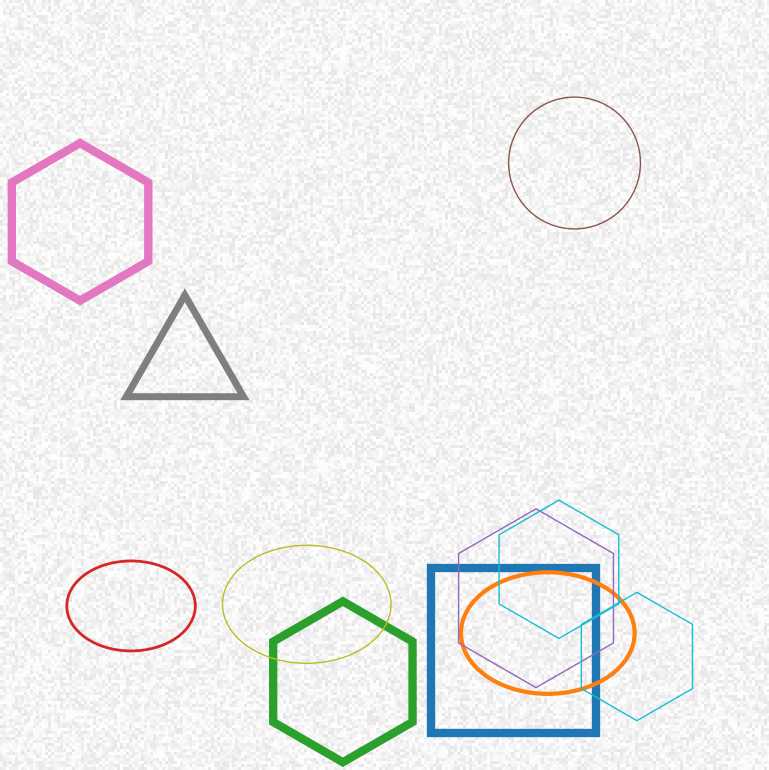[{"shape": "square", "thickness": 3, "radius": 0.54, "center": [0.667, 0.155]}, {"shape": "oval", "thickness": 1.5, "radius": 0.56, "center": [0.711, 0.178]}, {"shape": "hexagon", "thickness": 3, "radius": 0.52, "center": [0.445, 0.115]}, {"shape": "oval", "thickness": 1, "radius": 0.42, "center": [0.17, 0.213]}, {"shape": "hexagon", "thickness": 0.5, "radius": 0.58, "center": [0.696, 0.223]}, {"shape": "circle", "thickness": 0.5, "radius": 0.43, "center": [0.746, 0.788]}, {"shape": "hexagon", "thickness": 3, "radius": 0.51, "center": [0.104, 0.712]}, {"shape": "triangle", "thickness": 2.5, "radius": 0.44, "center": [0.24, 0.529]}, {"shape": "oval", "thickness": 0.5, "radius": 0.55, "center": [0.398, 0.215]}, {"shape": "hexagon", "thickness": 0.5, "radius": 0.42, "center": [0.827, 0.147]}, {"shape": "hexagon", "thickness": 0.5, "radius": 0.45, "center": [0.726, 0.261]}]